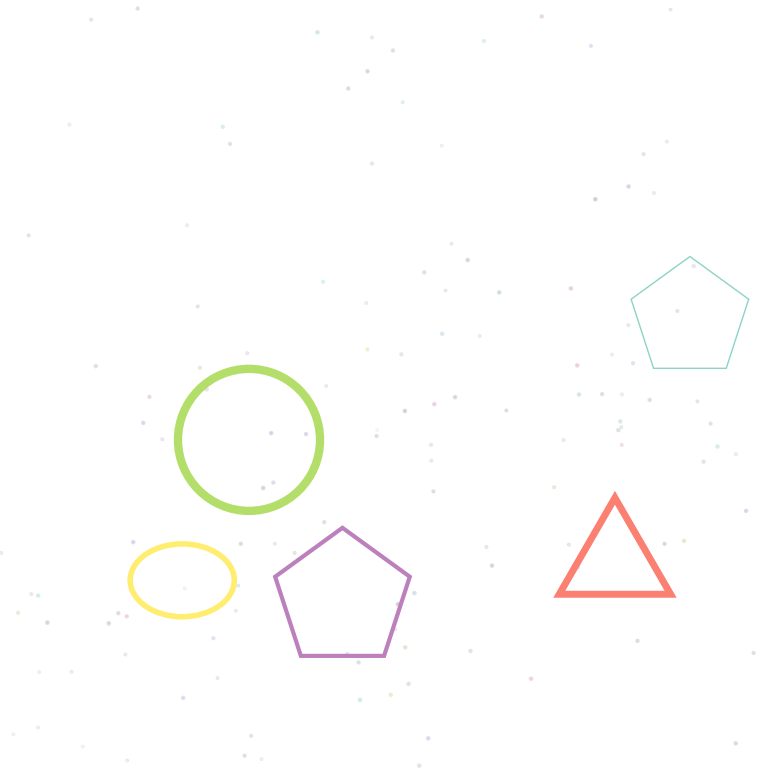[{"shape": "pentagon", "thickness": 0.5, "radius": 0.4, "center": [0.896, 0.587]}, {"shape": "triangle", "thickness": 2.5, "radius": 0.42, "center": [0.799, 0.27]}, {"shape": "circle", "thickness": 3, "radius": 0.46, "center": [0.323, 0.429]}, {"shape": "pentagon", "thickness": 1.5, "radius": 0.46, "center": [0.445, 0.223]}, {"shape": "oval", "thickness": 2, "radius": 0.34, "center": [0.237, 0.246]}]